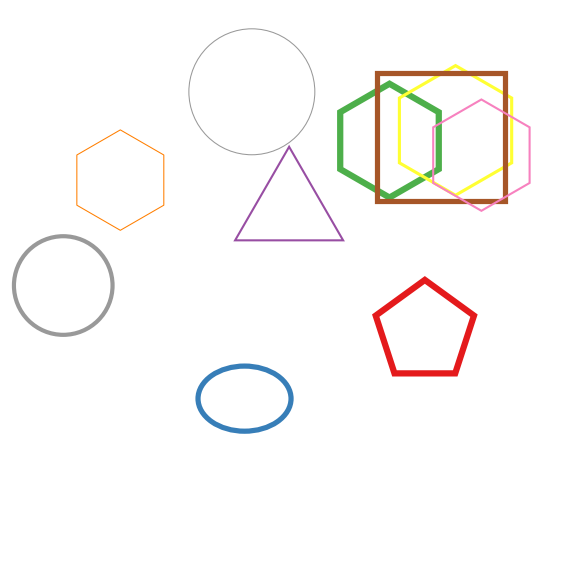[{"shape": "pentagon", "thickness": 3, "radius": 0.45, "center": [0.736, 0.425]}, {"shape": "oval", "thickness": 2.5, "radius": 0.4, "center": [0.423, 0.309]}, {"shape": "hexagon", "thickness": 3, "radius": 0.49, "center": [0.674, 0.756]}, {"shape": "triangle", "thickness": 1, "radius": 0.54, "center": [0.501, 0.637]}, {"shape": "hexagon", "thickness": 0.5, "radius": 0.43, "center": [0.208, 0.687]}, {"shape": "hexagon", "thickness": 1.5, "radius": 0.56, "center": [0.789, 0.773]}, {"shape": "square", "thickness": 2.5, "radius": 0.56, "center": [0.764, 0.762]}, {"shape": "hexagon", "thickness": 1, "radius": 0.48, "center": [0.834, 0.73]}, {"shape": "circle", "thickness": 0.5, "radius": 0.55, "center": [0.436, 0.84]}, {"shape": "circle", "thickness": 2, "radius": 0.43, "center": [0.11, 0.505]}]